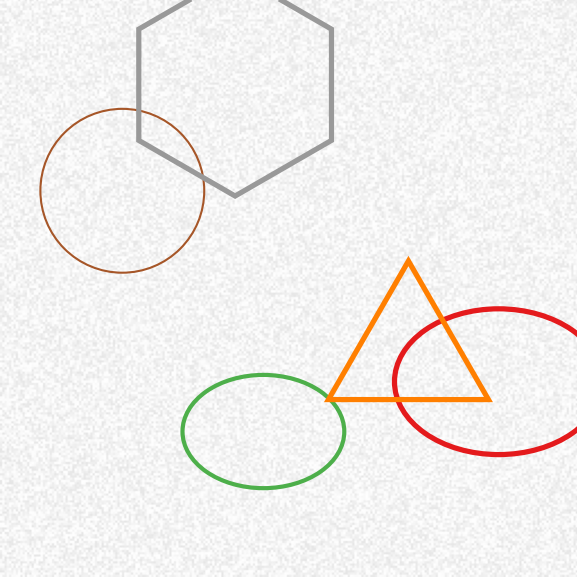[{"shape": "oval", "thickness": 2.5, "radius": 0.9, "center": [0.863, 0.338]}, {"shape": "oval", "thickness": 2, "radius": 0.7, "center": [0.456, 0.252]}, {"shape": "triangle", "thickness": 2.5, "radius": 0.8, "center": [0.707, 0.387]}, {"shape": "circle", "thickness": 1, "radius": 0.71, "center": [0.212, 0.669]}, {"shape": "hexagon", "thickness": 2.5, "radius": 0.96, "center": [0.407, 0.852]}]